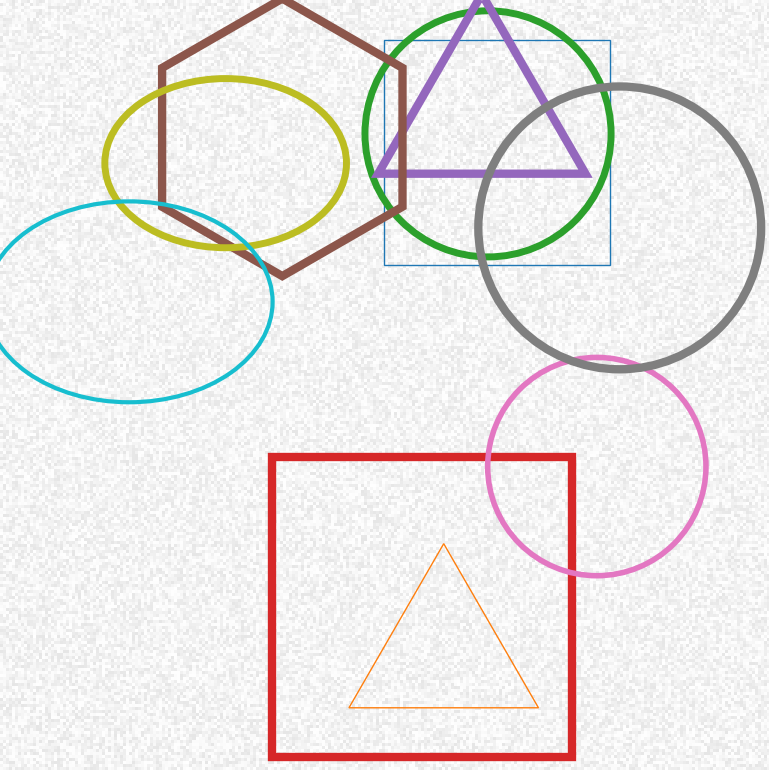[{"shape": "square", "thickness": 0.5, "radius": 0.73, "center": [0.645, 0.802]}, {"shape": "triangle", "thickness": 0.5, "radius": 0.71, "center": [0.576, 0.152]}, {"shape": "circle", "thickness": 2.5, "radius": 0.8, "center": [0.634, 0.826]}, {"shape": "square", "thickness": 3, "radius": 0.97, "center": [0.549, 0.212]}, {"shape": "triangle", "thickness": 3, "radius": 0.78, "center": [0.626, 0.852]}, {"shape": "hexagon", "thickness": 3, "radius": 0.9, "center": [0.367, 0.822]}, {"shape": "circle", "thickness": 2, "radius": 0.71, "center": [0.775, 0.394]}, {"shape": "circle", "thickness": 3, "radius": 0.92, "center": [0.805, 0.704]}, {"shape": "oval", "thickness": 2.5, "radius": 0.78, "center": [0.293, 0.788]}, {"shape": "oval", "thickness": 1.5, "radius": 0.93, "center": [0.168, 0.608]}]